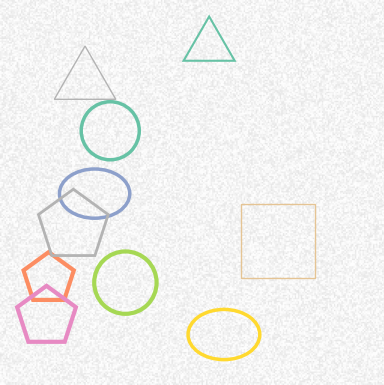[{"shape": "circle", "thickness": 2.5, "radius": 0.38, "center": [0.286, 0.66]}, {"shape": "triangle", "thickness": 1.5, "radius": 0.38, "center": [0.543, 0.881]}, {"shape": "pentagon", "thickness": 3, "radius": 0.34, "center": [0.126, 0.277]}, {"shape": "oval", "thickness": 2.5, "radius": 0.46, "center": [0.246, 0.497]}, {"shape": "pentagon", "thickness": 3, "radius": 0.4, "center": [0.121, 0.177]}, {"shape": "circle", "thickness": 3, "radius": 0.41, "center": [0.326, 0.266]}, {"shape": "oval", "thickness": 2.5, "radius": 0.47, "center": [0.582, 0.131]}, {"shape": "square", "thickness": 1, "radius": 0.48, "center": [0.722, 0.373]}, {"shape": "pentagon", "thickness": 2, "radius": 0.48, "center": [0.191, 0.413]}, {"shape": "triangle", "thickness": 1, "radius": 0.46, "center": [0.221, 0.788]}]